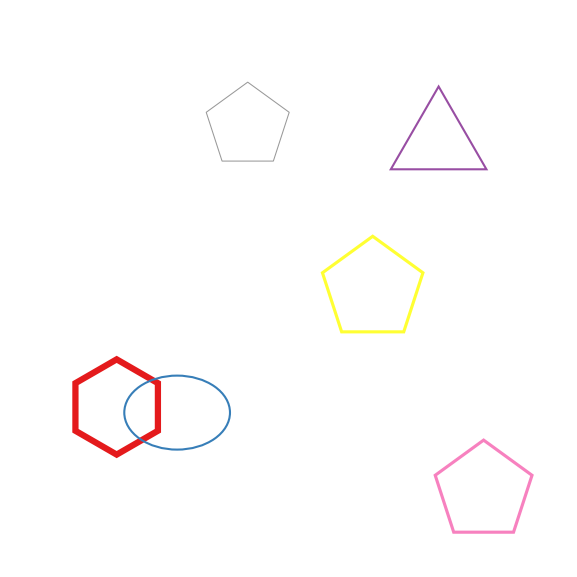[{"shape": "hexagon", "thickness": 3, "radius": 0.41, "center": [0.202, 0.294]}, {"shape": "oval", "thickness": 1, "radius": 0.46, "center": [0.307, 0.285]}, {"shape": "triangle", "thickness": 1, "radius": 0.48, "center": [0.76, 0.754]}, {"shape": "pentagon", "thickness": 1.5, "radius": 0.46, "center": [0.645, 0.499]}, {"shape": "pentagon", "thickness": 1.5, "radius": 0.44, "center": [0.837, 0.149]}, {"shape": "pentagon", "thickness": 0.5, "radius": 0.38, "center": [0.429, 0.781]}]